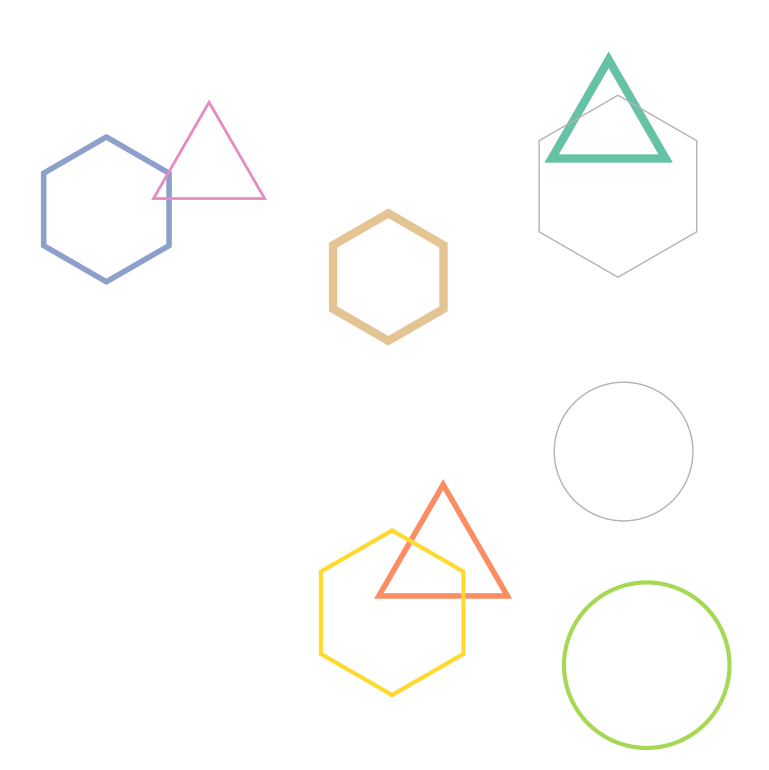[{"shape": "triangle", "thickness": 3, "radius": 0.43, "center": [0.79, 0.837]}, {"shape": "triangle", "thickness": 2, "radius": 0.48, "center": [0.576, 0.274]}, {"shape": "hexagon", "thickness": 2, "radius": 0.47, "center": [0.138, 0.728]}, {"shape": "triangle", "thickness": 1, "radius": 0.42, "center": [0.272, 0.784]}, {"shape": "circle", "thickness": 1.5, "radius": 0.54, "center": [0.84, 0.136]}, {"shape": "hexagon", "thickness": 1.5, "radius": 0.53, "center": [0.509, 0.204]}, {"shape": "hexagon", "thickness": 3, "radius": 0.41, "center": [0.504, 0.64]}, {"shape": "hexagon", "thickness": 0.5, "radius": 0.59, "center": [0.803, 0.758]}, {"shape": "circle", "thickness": 0.5, "radius": 0.45, "center": [0.81, 0.414]}]